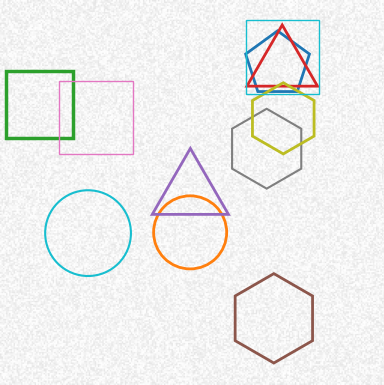[{"shape": "pentagon", "thickness": 2, "radius": 0.44, "center": [0.721, 0.833]}, {"shape": "circle", "thickness": 2, "radius": 0.47, "center": [0.494, 0.396]}, {"shape": "square", "thickness": 2.5, "radius": 0.43, "center": [0.102, 0.728]}, {"shape": "triangle", "thickness": 2, "radius": 0.53, "center": [0.733, 0.829]}, {"shape": "triangle", "thickness": 2, "radius": 0.57, "center": [0.494, 0.5]}, {"shape": "hexagon", "thickness": 2, "radius": 0.58, "center": [0.711, 0.173]}, {"shape": "square", "thickness": 1, "radius": 0.48, "center": [0.249, 0.694]}, {"shape": "hexagon", "thickness": 1.5, "radius": 0.52, "center": [0.693, 0.614]}, {"shape": "hexagon", "thickness": 2, "radius": 0.46, "center": [0.736, 0.693]}, {"shape": "square", "thickness": 1, "radius": 0.48, "center": [0.733, 0.852]}, {"shape": "circle", "thickness": 1.5, "radius": 0.56, "center": [0.229, 0.394]}]